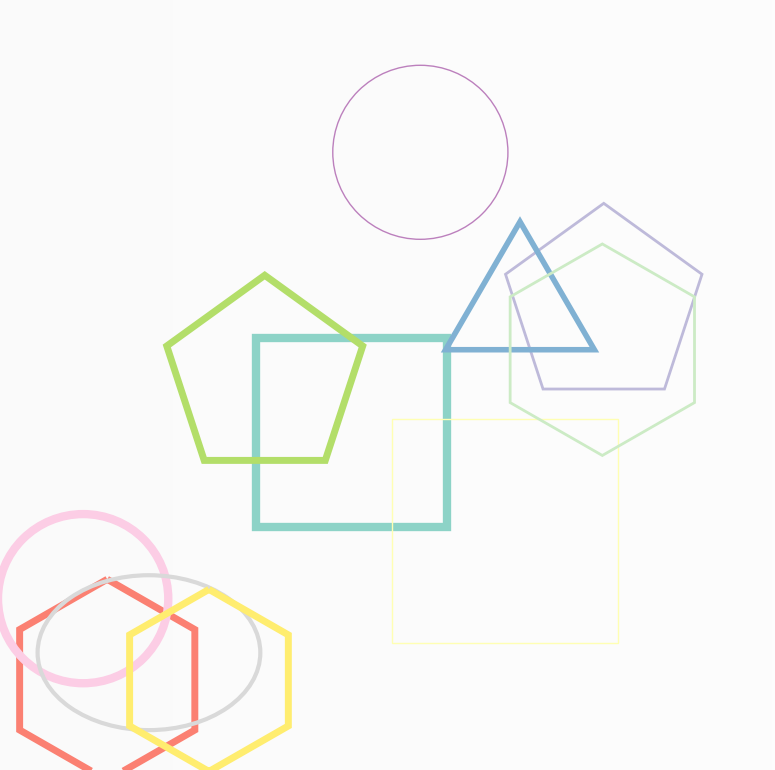[{"shape": "square", "thickness": 3, "radius": 0.61, "center": [0.453, 0.439]}, {"shape": "square", "thickness": 0.5, "radius": 0.73, "center": [0.651, 0.31]}, {"shape": "pentagon", "thickness": 1, "radius": 0.67, "center": [0.779, 0.603]}, {"shape": "hexagon", "thickness": 2.5, "radius": 0.65, "center": [0.138, 0.117]}, {"shape": "triangle", "thickness": 2, "radius": 0.55, "center": [0.671, 0.601]}, {"shape": "pentagon", "thickness": 2.5, "radius": 0.66, "center": [0.342, 0.51]}, {"shape": "circle", "thickness": 3, "radius": 0.55, "center": [0.107, 0.223]}, {"shape": "oval", "thickness": 1.5, "radius": 0.72, "center": [0.192, 0.152]}, {"shape": "circle", "thickness": 0.5, "radius": 0.56, "center": [0.542, 0.802]}, {"shape": "hexagon", "thickness": 1, "radius": 0.69, "center": [0.777, 0.546]}, {"shape": "hexagon", "thickness": 2.5, "radius": 0.59, "center": [0.27, 0.116]}]